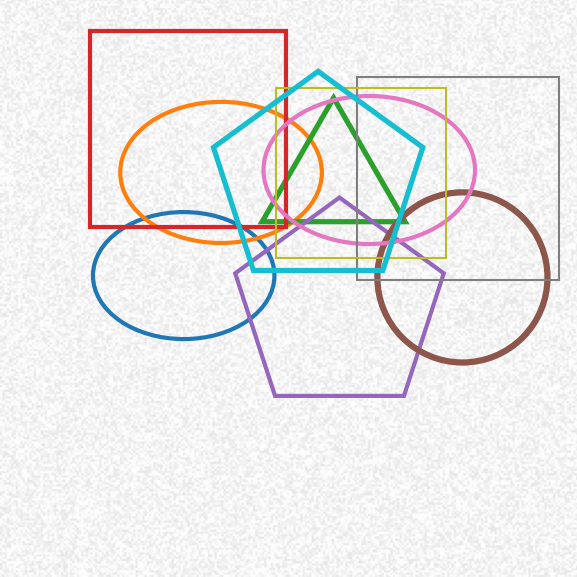[{"shape": "oval", "thickness": 2, "radius": 0.79, "center": [0.318, 0.522]}, {"shape": "oval", "thickness": 2, "radius": 0.87, "center": [0.383, 0.701]}, {"shape": "triangle", "thickness": 2.5, "radius": 0.71, "center": [0.578, 0.687]}, {"shape": "square", "thickness": 2, "radius": 0.85, "center": [0.325, 0.776]}, {"shape": "pentagon", "thickness": 2, "radius": 0.95, "center": [0.588, 0.467]}, {"shape": "circle", "thickness": 3, "radius": 0.74, "center": [0.801, 0.519]}, {"shape": "oval", "thickness": 2, "radius": 0.92, "center": [0.639, 0.705]}, {"shape": "square", "thickness": 1, "radius": 0.88, "center": [0.793, 0.69]}, {"shape": "square", "thickness": 1, "radius": 0.74, "center": [0.625, 0.699]}, {"shape": "pentagon", "thickness": 2.5, "radius": 0.95, "center": [0.551, 0.685]}]